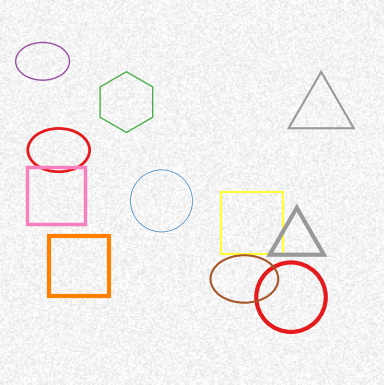[{"shape": "oval", "thickness": 2, "radius": 0.4, "center": [0.152, 0.61]}, {"shape": "circle", "thickness": 3, "radius": 0.45, "center": [0.756, 0.228]}, {"shape": "circle", "thickness": 0.5, "radius": 0.4, "center": [0.419, 0.478]}, {"shape": "hexagon", "thickness": 1, "radius": 0.39, "center": [0.328, 0.735]}, {"shape": "oval", "thickness": 1, "radius": 0.35, "center": [0.111, 0.841]}, {"shape": "square", "thickness": 3, "radius": 0.39, "center": [0.205, 0.309]}, {"shape": "square", "thickness": 1.5, "radius": 0.4, "center": [0.653, 0.421]}, {"shape": "oval", "thickness": 1.5, "radius": 0.44, "center": [0.635, 0.275]}, {"shape": "square", "thickness": 2.5, "radius": 0.37, "center": [0.145, 0.492]}, {"shape": "triangle", "thickness": 1.5, "radius": 0.49, "center": [0.834, 0.716]}, {"shape": "triangle", "thickness": 3, "radius": 0.41, "center": [0.771, 0.379]}]